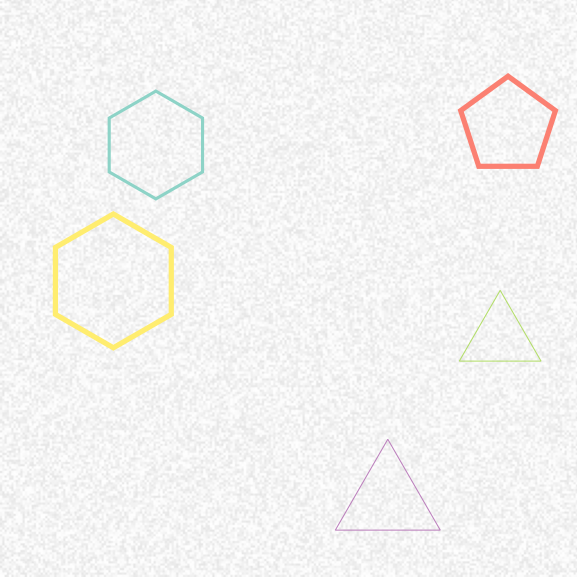[{"shape": "hexagon", "thickness": 1.5, "radius": 0.47, "center": [0.27, 0.748]}, {"shape": "pentagon", "thickness": 2.5, "radius": 0.43, "center": [0.88, 0.781]}, {"shape": "triangle", "thickness": 0.5, "radius": 0.41, "center": [0.866, 0.415]}, {"shape": "triangle", "thickness": 0.5, "radius": 0.52, "center": [0.672, 0.134]}, {"shape": "hexagon", "thickness": 2.5, "radius": 0.58, "center": [0.196, 0.513]}]